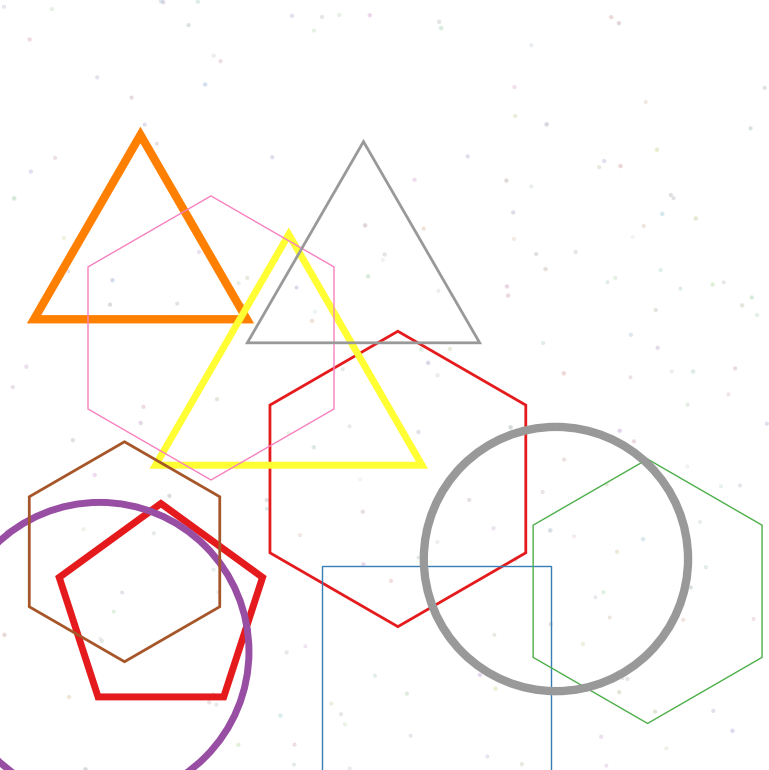[{"shape": "hexagon", "thickness": 1, "radius": 0.96, "center": [0.517, 0.378]}, {"shape": "pentagon", "thickness": 2.5, "radius": 0.69, "center": [0.209, 0.207]}, {"shape": "square", "thickness": 0.5, "radius": 0.74, "center": [0.567, 0.116]}, {"shape": "hexagon", "thickness": 0.5, "radius": 0.86, "center": [0.841, 0.232]}, {"shape": "circle", "thickness": 2.5, "radius": 0.97, "center": [0.13, 0.154]}, {"shape": "triangle", "thickness": 3, "radius": 0.8, "center": [0.182, 0.665]}, {"shape": "triangle", "thickness": 2.5, "radius": 1.0, "center": [0.375, 0.496]}, {"shape": "hexagon", "thickness": 1, "radius": 0.71, "center": [0.162, 0.283]}, {"shape": "hexagon", "thickness": 0.5, "radius": 0.92, "center": [0.274, 0.561]}, {"shape": "triangle", "thickness": 1, "radius": 0.87, "center": [0.472, 0.642]}, {"shape": "circle", "thickness": 3, "radius": 0.86, "center": [0.722, 0.274]}]